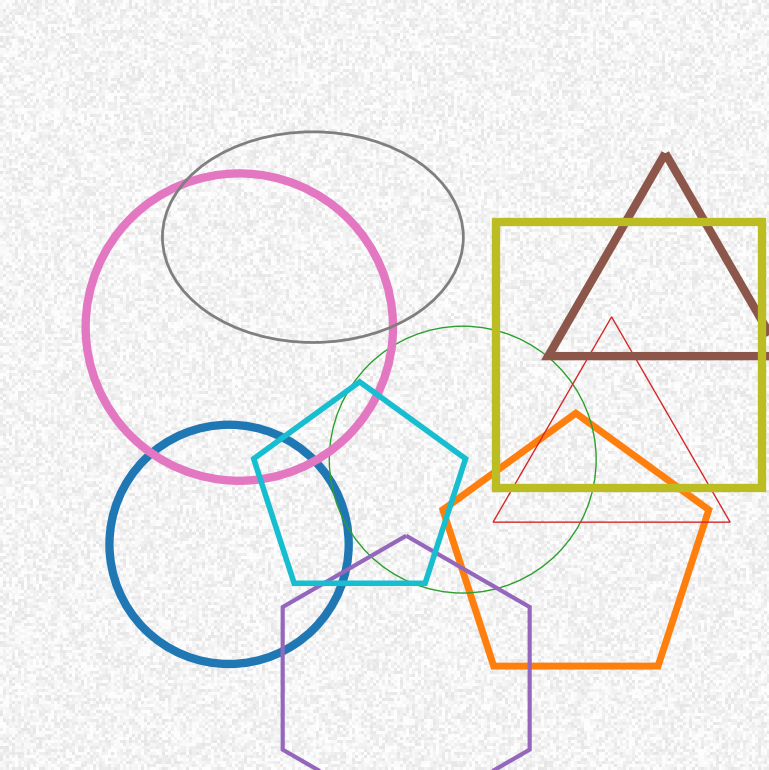[{"shape": "circle", "thickness": 3, "radius": 0.78, "center": [0.297, 0.293]}, {"shape": "pentagon", "thickness": 2.5, "radius": 0.91, "center": [0.748, 0.282]}, {"shape": "circle", "thickness": 0.5, "radius": 0.87, "center": [0.601, 0.403]}, {"shape": "triangle", "thickness": 0.5, "radius": 0.89, "center": [0.794, 0.411]}, {"shape": "hexagon", "thickness": 1.5, "radius": 0.93, "center": [0.527, 0.119]}, {"shape": "triangle", "thickness": 3, "radius": 0.88, "center": [0.864, 0.625]}, {"shape": "circle", "thickness": 3, "radius": 1.0, "center": [0.311, 0.575]}, {"shape": "oval", "thickness": 1, "radius": 0.98, "center": [0.406, 0.692]}, {"shape": "square", "thickness": 3, "radius": 0.86, "center": [0.817, 0.539]}, {"shape": "pentagon", "thickness": 2, "radius": 0.72, "center": [0.467, 0.36]}]